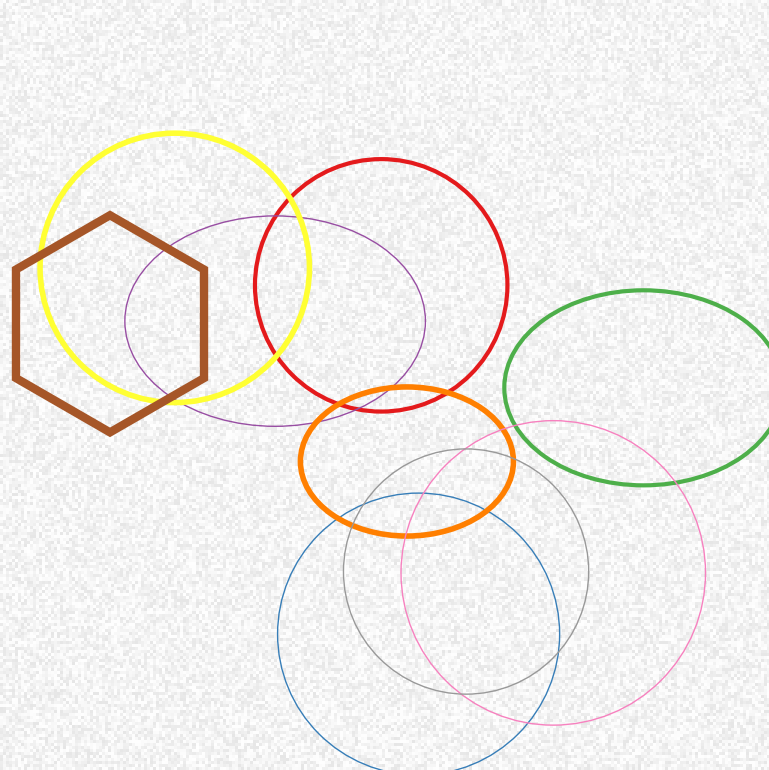[{"shape": "circle", "thickness": 1.5, "radius": 0.82, "center": [0.495, 0.629]}, {"shape": "circle", "thickness": 0.5, "radius": 0.92, "center": [0.544, 0.176]}, {"shape": "oval", "thickness": 1.5, "radius": 0.9, "center": [0.836, 0.496]}, {"shape": "oval", "thickness": 0.5, "radius": 0.98, "center": [0.357, 0.583]}, {"shape": "oval", "thickness": 2, "radius": 0.69, "center": [0.528, 0.401]}, {"shape": "circle", "thickness": 2, "radius": 0.87, "center": [0.227, 0.652]}, {"shape": "hexagon", "thickness": 3, "radius": 0.7, "center": [0.143, 0.579]}, {"shape": "circle", "thickness": 0.5, "radius": 0.99, "center": [0.719, 0.256]}, {"shape": "circle", "thickness": 0.5, "radius": 0.8, "center": [0.605, 0.258]}]